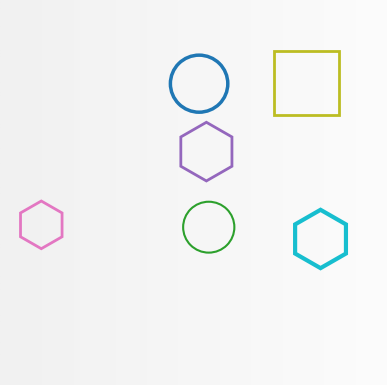[{"shape": "circle", "thickness": 2.5, "radius": 0.37, "center": [0.514, 0.783]}, {"shape": "circle", "thickness": 1.5, "radius": 0.33, "center": [0.539, 0.41]}, {"shape": "hexagon", "thickness": 2, "radius": 0.38, "center": [0.533, 0.606]}, {"shape": "hexagon", "thickness": 2, "radius": 0.31, "center": [0.107, 0.416]}, {"shape": "square", "thickness": 2, "radius": 0.42, "center": [0.791, 0.784]}, {"shape": "hexagon", "thickness": 3, "radius": 0.38, "center": [0.827, 0.379]}]